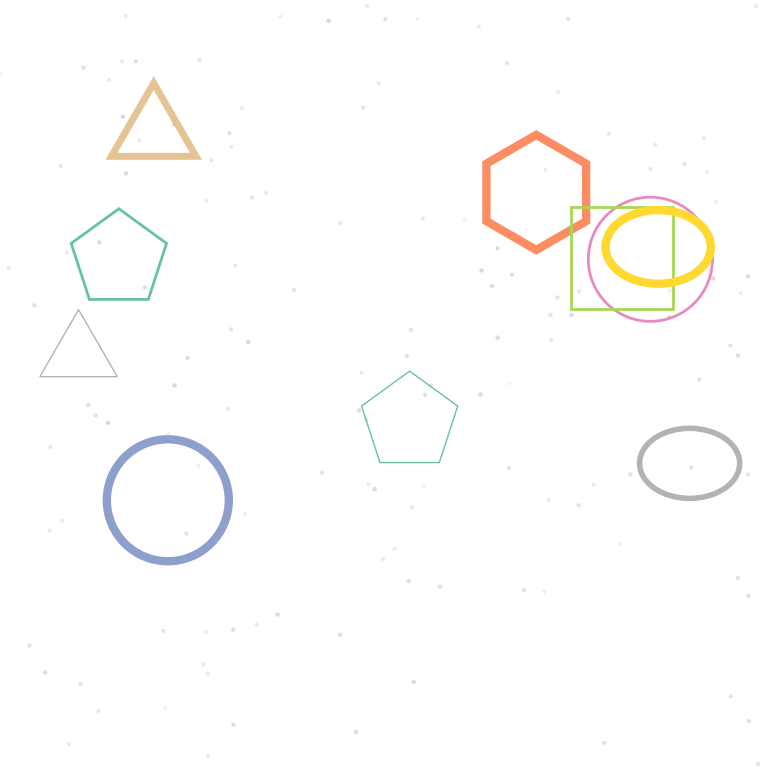[{"shape": "pentagon", "thickness": 1, "radius": 0.33, "center": [0.154, 0.664]}, {"shape": "pentagon", "thickness": 0.5, "radius": 0.33, "center": [0.532, 0.452]}, {"shape": "hexagon", "thickness": 3, "radius": 0.37, "center": [0.696, 0.75]}, {"shape": "circle", "thickness": 3, "radius": 0.4, "center": [0.218, 0.35]}, {"shape": "circle", "thickness": 1, "radius": 0.4, "center": [0.845, 0.663]}, {"shape": "square", "thickness": 1, "radius": 0.33, "center": [0.807, 0.665]}, {"shape": "oval", "thickness": 3, "radius": 0.34, "center": [0.855, 0.679]}, {"shape": "triangle", "thickness": 2.5, "radius": 0.32, "center": [0.2, 0.829]}, {"shape": "oval", "thickness": 2, "radius": 0.33, "center": [0.896, 0.398]}, {"shape": "triangle", "thickness": 0.5, "radius": 0.29, "center": [0.102, 0.54]}]